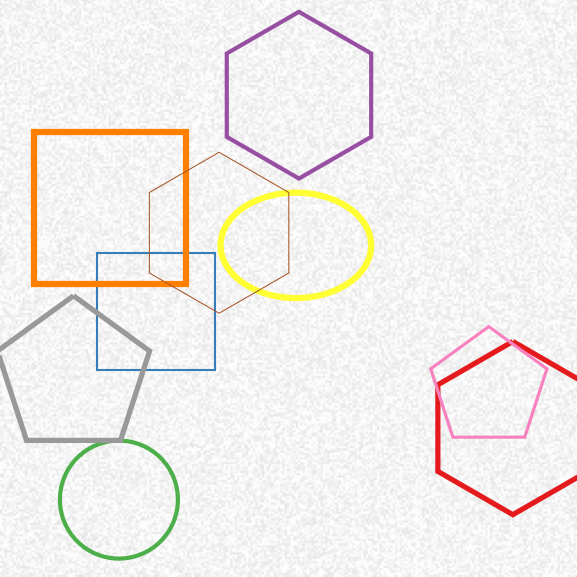[{"shape": "hexagon", "thickness": 2.5, "radius": 0.75, "center": [0.888, 0.258]}, {"shape": "square", "thickness": 1, "radius": 0.51, "center": [0.27, 0.46]}, {"shape": "circle", "thickness": 2, "radius": 0.51, "center": [0.206, 0.134]}, {"shape": "hexagon", "thickness": 2, "radius": 0.72, "center": [0.518, 0.834]}, {"shape": "square", "thickness": 3, "radius": 0.66, "center": [0.19, 0.64]}, {"shape": "oval", "thickness": 3, "radius": 0.65, "center": [0.512, 0.574]}, {"shape": "hexagon", "thickness": 0.5, "radius": 0.7, "center": [0.379, 0.596]}, {"shape": "pentagon", "thickness": 1.5, "radius": 0.53, "center": [0.846, 0.328]}, {"shape": "pentagon", "thickness": 2.5, "radius": 0.69, "center": [0.127, 0.349]}]